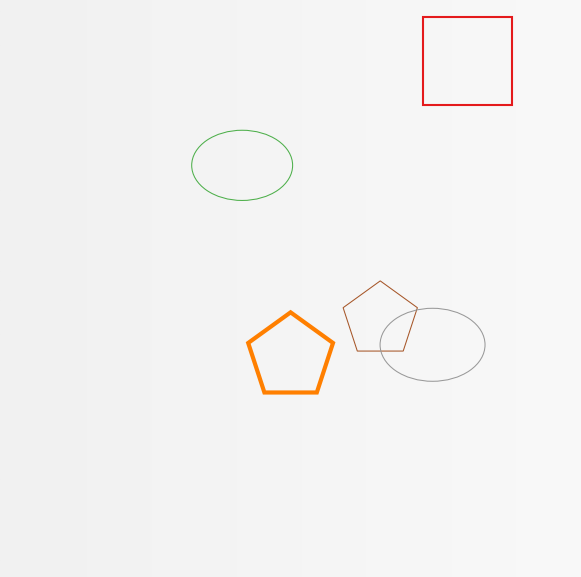[{"shape": "square", "thickness": 1, "radius": 0.38, "center": [0.805, 0.894]}, {"shape": "oval", "thickness": 0.5, "radius": 0.43, "center": [0.417, 0.713]}, {"shape": "pentagon", "thickness": 2, "radius": 0.38, "center": [0.5, 0.382]}, {"shape": "pentagon", "thickness": 0.5, "radius": 0.34, "center": [0.654, 0.446]}, {"shape": "oval", "thickness": 0.5, "radius": 0.45, "center": [0.744, 0.402]}]